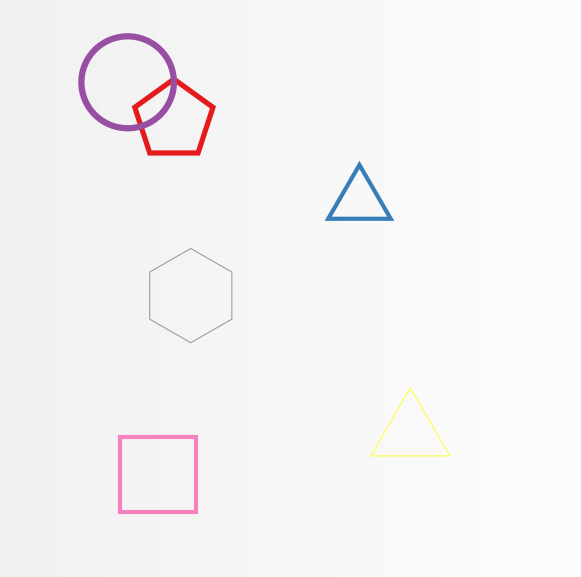[{"shape": "pentagon", "thickness": 2.5, "radius": 0.35, "center": [0.299, 0.791]}, {"shape": "triangle", "thickness": 2, "radius": 0.31, "center": [0.618, 0.651]}, {"shape": "circle", "thickness": 3, "radius": 0.4, "center": [0.22, 0.857]}, {"shape": "triangle", "thickness": 0.5, "radius": 0.39, "center": [0.706, 0.249]}, {"shape": "square", "thickness": 2, "radius": 0.32, "center": [0.272, 0.177]}, {"shape": "hexagon", "thickness": 0.5, "radius": 0.41, "center": [0.328, 0.487]}]